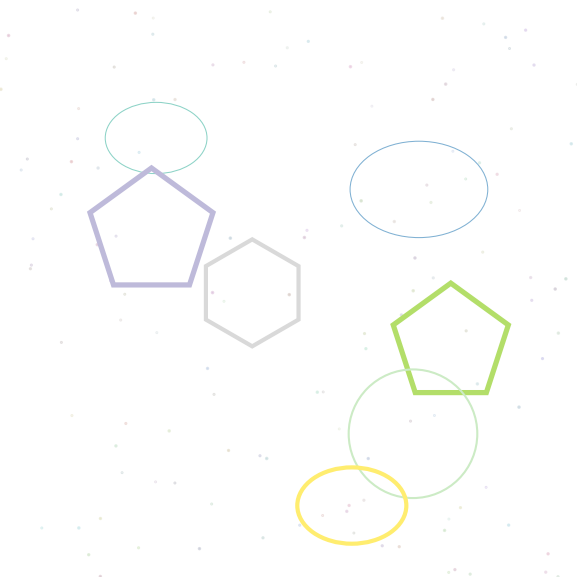[{"shape": "oval", "thickness": 0.5, "radius": 0.44, "center": [0.27, 0.76]}, {"shape": "pentagon", "thickness": 2.5, "radius": 0.56, "center": [0.262, 0.596]}, {"shape": "oval", "thickness": 0.5, "radius": 0.6, "center": [0.725, 0.671]}, {"shape": "pentagon", "thickness": 2.5, "radius": 0.52, "center": [0.781, 0.404]}, {"shape": "hexagon", "thickness": 2, "radius": 0.46, "center": [0.437, 0.492]}, {"shape": "circle", "thickness": 1, "radius": 0.56, "center": [0.715, 0.248]}, {"shape": "oval", "thickness": 2, "radius": 0.47, "center": [0.609, 0.124]}]